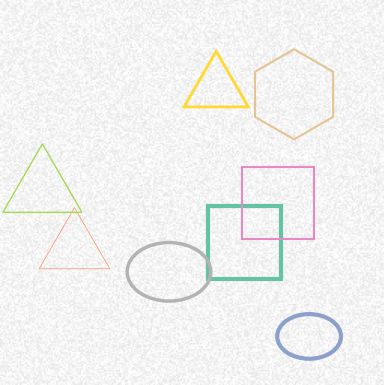[{"shape": "square", "thickness": 3, "radius": 0.47, "center": [0.634, 0.37]}, {"shape": "triangle", "thickness": 0.5, "radius": 0.53, "center": [0.193, 0.355]}, {"shape": "oval", "thickness": 3, "radius": 0.41, "center": [0.803, 0.126]}, {"shape": "square", "thickness": 1.5, "radius": 0.47, "center": [0.723, 0.472]}, {"shape": "triangle", "thickness": 1, "radius": 0.59, "center": [0.11, 0.508]}, {"shape": "triangle", "thickness": 2, "radius": 0.48, "center": [0.561, 0.771]}, {"shape": "hexagon", "thickness": 1.5, "radius": 0.59, "center": [0.764, 0.755]}, {"shape": "oval", "thickness": 2.5, "radius": 0.54, "center": [0.439, 0.294]}]